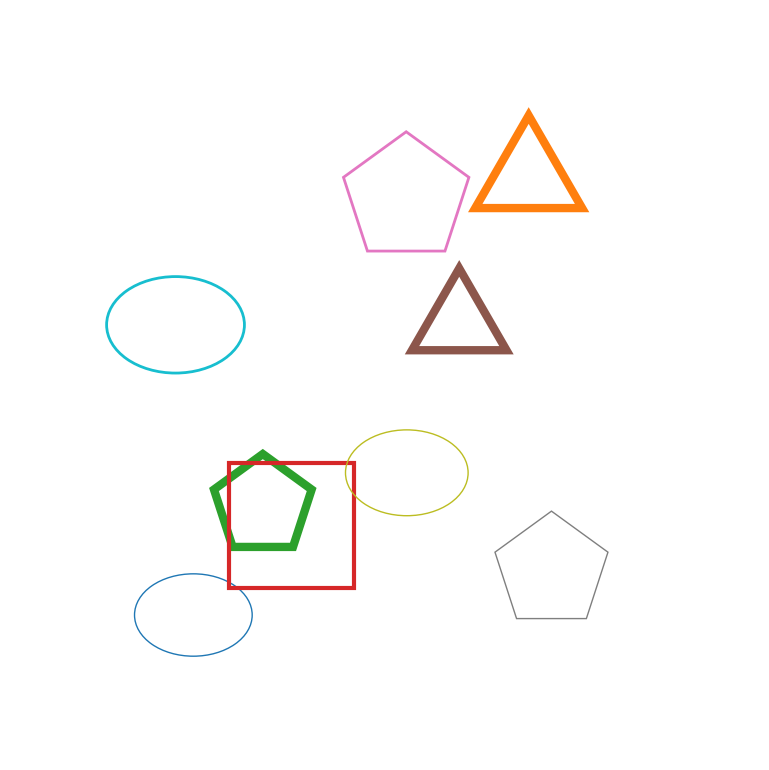[{"shape": "oval", "thickness": 0.5, "radius": 0.38, "center": [0.251, 0.201]}, {"shape": "triangle", "thickness": 3, "radius": 0.4, "center": [0.687, 0.77]}, {"shape": "pentagon", "thickness": 3, "radius": 0.33, "center": [0.341, 0.344]}, {"shape": "square", "thickness": 1.5, "radius": 0.41, "center": [0.378, 0.318]}, {"shape": "triangle", "thickness": 3, "radius": 0.35, "center": [0.596, 0.581]}, {"shape": "pentagon", "thickness": 1, "radius": 0.43, "center": [0.528, 0.743]}, {"shape": "pentagon", "thickness": 0.5, "radius": 0.39, "center": [0.716, 0.259]}, {"shape": "oval", "thickness": 0.5, "radius": 0.4, "center": [0.528, 0.386]}, {"shape": "oval", "thickness": 1, "radius": 0.45, "center": [0.228, 0.578]}]